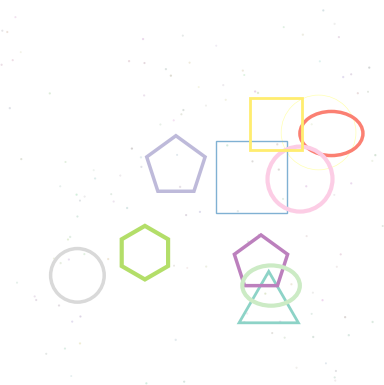[{"shape": "triangle", "thickness": 2, "radius": 0.44, "center": [0.698, 0.206]}, {"shape": "circle", "thickness": 0.5, "radius": 0.49, "center": [0.827, 0.656]}, {"shape": "pentagon", "thickness": 2.5, "radius": 0.4, "center": [0.457, 0.568]}, {"shape": "oval", "thickness": 2.5, "radius": 0.41, "center": [0.861, 0.653]}, {"shape": "square", "thickness": 1, "radius": 0.47, "center": [0.653, 0.54]}, {"shape": "hexagon", "thickness": 3, "radius": 0.35, "center": [0.376, 0.344]}, {"shape": "circle", "thickness": 3, "radius": 0.42, "center": [0.779, 0.535]}, {"shape": "circle", "thickness": 2.5, "radius": 0.35, "center": [0.201, 0.285]}, {"shape": "pentagon", "thickness": 2.5, "radius": 0.36, "center": [0.678, 0.317]}, {"shape": "oval", "thickness": 3, "radius": 0.37, "center": [0.704, 0.258]}, {"shape": "square", "thickness": 2, "radius": 0.34, "center": [0.717, 0.677]}]